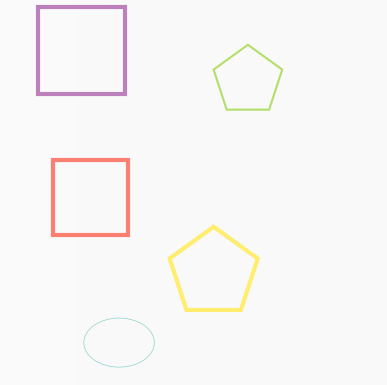[{"shape": "oval", "thickness": 0.5, "radius": 0.46, "center": [0.307, 0.11]}, {"shape": "square", "thickness": 3, "radius": 0.48, "center": [0.233, 0.487]}, {"shape": "pentagon", "thickness": 1.5, "radius": 0.47, "center": [0.64, 0.791]}, {"shape": "square", "thickness": 3, "radius": 0.56, "center": [0.21, 0.869]}, {"shape": "pentagon", "thickness": 3, "radius": 0.6, "center": [0.551, 0.292]}]